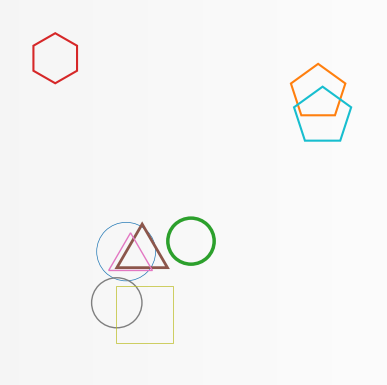[{"shape": "circle", "thickness": 0.5, "radius": 0.38, "center": [0.326, 0.347]}, {"shape": "pentagon", "thickness": 1.5, "radius": 0.37, "center": [0.821, 0.76]}, {"shape": "circle", "thickness": 2.5, "radius": 0.3, "center": [0.493, 0.374]}, {"shape": "hexagon", "thickness": 1.5, "radius": 0.32, "center": [0.143, 0.849]}, {"shape": "triangle", "thickness": 2, "radius": 0.38, "center": [0.367, 0.342]}, {"shape": "triangle", "thickness": 1, "radius": 0.33, "center": [0.337, 0.33]}, {"shape": "circle", "thickness": 1, "radius": 0.32, "center": [0.301, 0.214]}, {"shape": "square", "thickness": 0.5, "radius": 0.37, "center": [0.372, 0.183]}, {"shape": "pentagon", "thickness": 1.5, "radius": 0.39, "center": [0.832, 0.697]}]